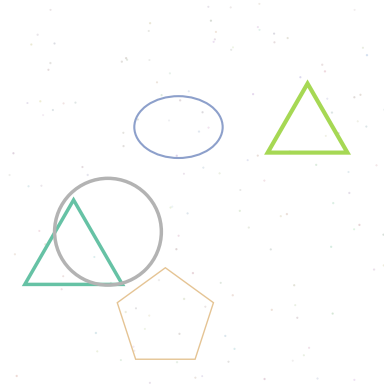[{"shape": "triangle", "thickness": 2.5, "radius": 0.73, "center": [0.191, 0.334]}, {"shape": "oval", "thickness": 1.5, "radius": 0.57, "center": [0.464, 0.67]}, {"shape": "triangle", "thickness": 3, "radius": 0.6, "center": [0.799, 0.663]}, {"shape": "pentagon", "thickness": 1, "radius": 0.66, "center": [0.43, 0.173]}, {"shape": "circle", "thickness": 2.5, "radius": 0.69, "center": [0.28, 0.398]}]